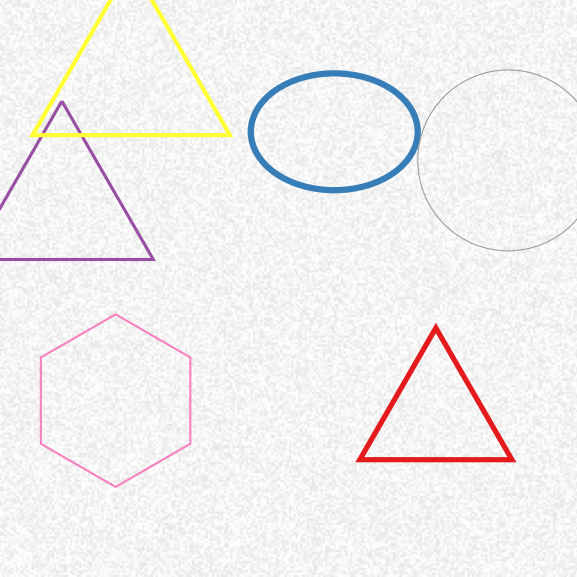[{"shape": "triangle", "thickness": 2.5, "radius": 0.76, "center": [0.755, 0.279]}, {"shape": "oval", "thickness": 3, "radius": 0.72, "center": [0.579, 0.771]}, {"shape": "triangle", "thickness": 1.5, "radius": 0.91, "center": [0.107, 0.641]}, {"shape": "triangle", "thickness": 2, "radius": 0.99, "center": [0.227, 0.864]}, {"shape": "hexagon", "thickness": 1, "radius": 0.75, "center": [0.2, 0.305]}, {"shape": "circle", "thickness": 0.5, "radius": 0.78, "center": [0.88, 0.721]}]